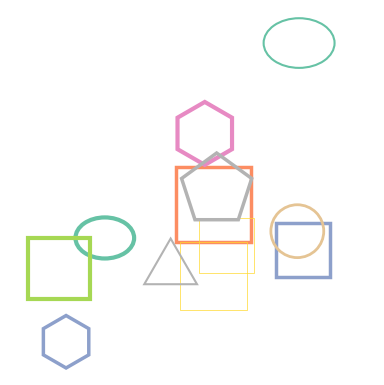[{"shape": "oval", "thickness": 3, "radius": 0.38, "center": [0.272, 0.382]}, {"shape": "oval", "thickness": 1.5, "radius": 0.46, "center": [0.777, 0.888]}, {"shape": "square", "thickness": 2.5, "radius": 0.49, "center": [0.555, 0.468]}, {"shape": "hexagon", "thickness": 2.5, "radius": 0.34, "center": [0.172, 0.112]}, {"shape": "square", "thickness": 2.5, "radius": 0.35, "center": [0.787, 0.35]}, {"shape": "hexagon", "thickness": 3, "radius": 0.41, "center": [0.532, 0.653]}, {"shape": "square", "thickness": 3, "radius": 0.4, "center": [0.154, 0.302]}, {"shape": "square", "thickness": 0.5, "radius": 0.36, "center": [0.588, 0.362]}, {"shape": "square", "thickness": 0.5, "radius": 0.44, "center": [0.554, 0.282]}, {"shape": "circle", "thickness": 2, "radius": 0.34, "center": [0.772, 0.4]}, {"shape": "triangle", "thickness": 1.5, "radius": 0.4, "center": [0.443, 0.301]}, {"shape": "pentagon", "thickness": 2.5, "radius": 0.48, "center": [0.563, 0.507]}]